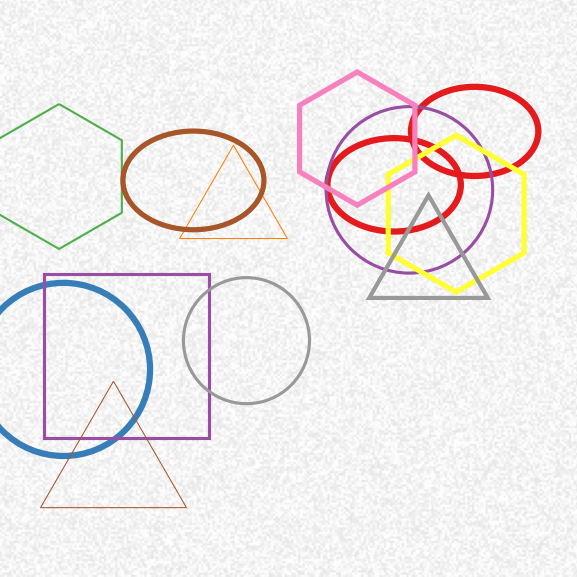[{"shape": "oval", "thickness": 3, "radius": 0.58, "center": [0.682, 0.679]}, {"shape": "oval", "thickness": 3, "radius": 0.55, "center": [0.822, 0.772]}, {"shape": "circle", "thickness": 3, "radius": 0.75, "center": [0.11, 0.359]}, {"shape": "hexagon", "thickness": 1, "radius": 0.63, "center": [0.102, 0.694]}, {"shape": "square", "thickness": 1.5, "radius": 0.71, "center": [0.219, 0.383]}, {"shape": "circle", "thickness": 1.5, "radius": 0.72, "center": [0.709, 0.67]}, {"shape": "triangle", "thickness": 0.5, "radius": 0.54, "center": [0.404, 0.64]}, {"shape": "hexagon", "thickness": 2.5, "radius": 0.68, "center": [0.79, 0.629]}, {"shape": "oval", "thickness": 2.5, "radius": 0.61, "center": [0.335, 0.687]}, {"shape": "triangle", "thickness": 0.5, "radius": 0.73, "center": [0.196, 0.193]}, {"shape": "hexagon", "thickness": 2.5, "radius": 0.58, "center": [0.619, 0.759]}, {"shape": "circle", "thickness": 1.5, "radius": 0.55, "center": [0.427, 0.409]}, {"shape": "triangle", "thickness": 2, "radius": 0.59, "center": [0.742, 0.542]}]